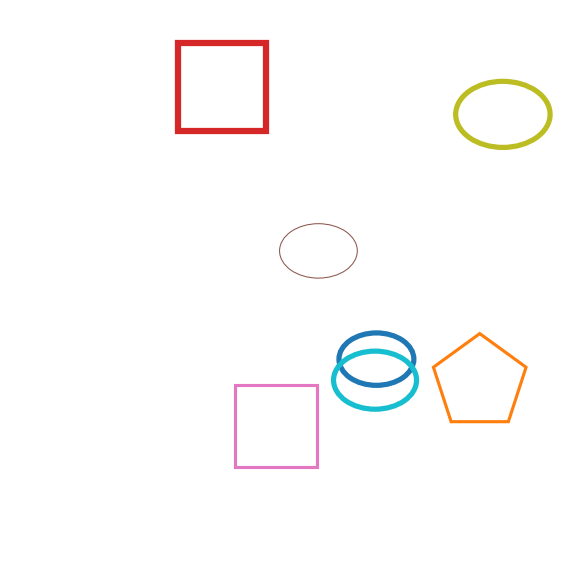[{"shape": "oval", "thickness": 2.5, "radius": 0.32, "center": [0.652, 0.377]}, {"shape": "pentagon", "thickness": 1.5, "radius": 0.42, "center": [0.831, 0.337]}, {"shape": "square", "thickness": 3, "radius": 0.38, "center": [0.385, 0.849]}, {"shape": "oval", "thickness": 0.5, "radius": 0.34, "center": [0.551, 0.565]}, {"shape": "square", "thickness": 1.5, "radius": 0.35, "center": [0.478, 0.262]}, {"shape": "oval", "thickness": 2.5, "radius": 0.41, "center": [0.871, 0.801]}, {"shape": "oval", "thickness": 2.5, "radius": 0.36, "center": [0.649, 0.341]}]